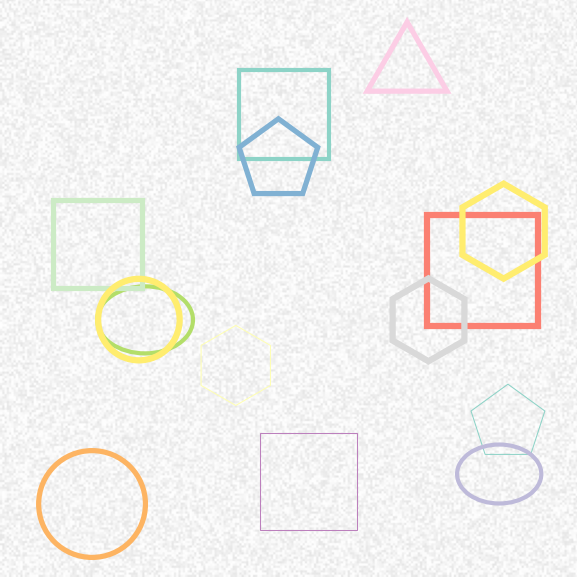[{"shape": "square", "thickness": 2, "radius": 0.39, "center": [0.492, 0.801]}, {"shape": "pentagon", "thickness": 0.5, "radius": 0.34, "center": [0.88, 0.267]}, {"shape": "hexagon", "thickness": 0.5, "radius": 0.35, "center": [0.408, 0.366]}, {"shape": "oval", "thickness": 2, "radius": 0.36, "center": [0.864, 0.178]}, {"shape": "square", "thickness": 3, "radius": 0.48, "center": [0.836, 0.531]}, {"shape": "pentagon", "thickness": 2.5, "radius": 0.36, "center": [0.482, 0.722]}, {"shape": "circle", "thickness": 2.5, "radius": 0.46, "center": [0.159, 0.126]}, {"shape": "oval", "thickness": 2, "radius": 0.41, "center": [0.251, 0.445]}, {"shape": "triangle", "thickness": 2.5, "radius": 0.4, "center": [0.705, 0.881]}, {"shape": "hexagon", "thickness": 3, "radius": 0.36, "center": [0.742, 0.445]}, {"shape": "square", "thickness": 0.5, "radius": 0.42, "center": [0.534, 0.165]}, {"shape": "square", "thickness": 2.5, "radius": 0.38, "center": [0.169, 0.577]}, {"shape": "hexagon", "thickness": 3, "radius": 0.41, "center": [0.872, 0.599]}, {"shape": "circle", "thickness": 3, "radius": 0.35, "center": [0.241, 0.446]}]